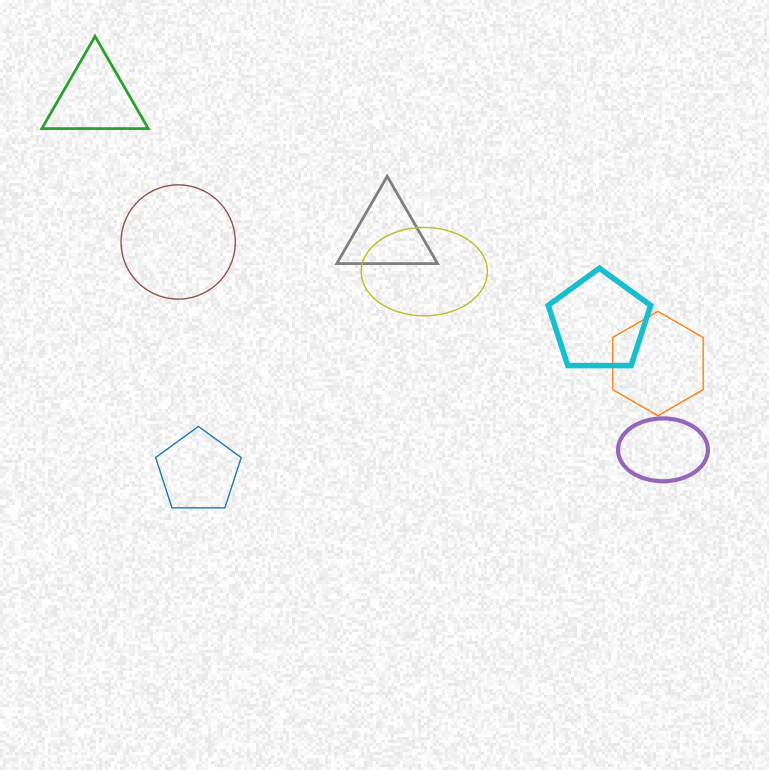[{"shape": "pentagon", "thickness": 0.5, "radius": 0.29, "center": [0.258, 0.388]}, {"shape": "hexagon", "thickness": 0.5, "radius": 0.34, "center": [0.855, 0.528]}, {"shape": "triangle", "thickness": 1, "radius": 0.4, "center": [0.123, 0.873]}, {"shape": "oval", "thickness": 1.5, "radius": 0.29, "center": [0.861, 0.416]}, {"shape": "circle", "thickness": 0.5, "radius": 0.37, "center": [0.231, 0.686]}, {"shape": "triangle", "thickness": 1, "radius": 0.38, "center": [0.503, 0.695]}, {"shape": "oval", "thickness": 0.5, "radius": 0.41, "center": [0.551, 0.647]}, {"shape": "pentagon", "thickness": 2, "radius": 0.35, "center": [0.779, 0.582]}]